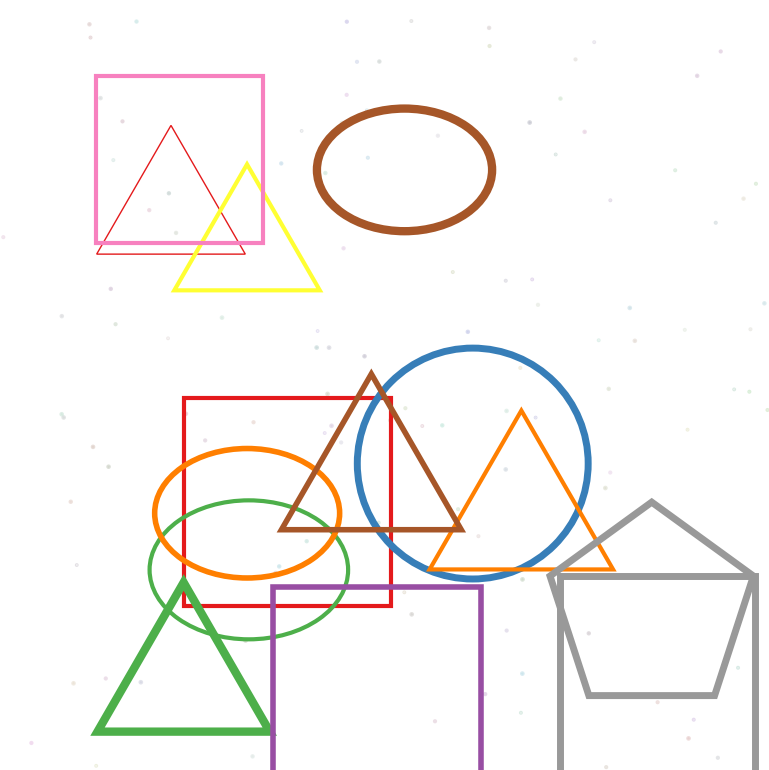[{"shape": "square", "thickness": 1.5, "radius": 0.67, "center": [0.373, 0.348]}, {"shape": "triangle", "thickness": 0.5, "radius": 0.56, "center": [0.222, 0.726]}, {"shape": "circle", "thickness": 2.5, "radius": 0.75, "center": [0.614, 0.398]}, {"shape": "triangle", "thickness": 3, "radius": 0.65, "center": [0.238, 0.114]}, {"shape": "oval", "thickness": 1.5, "radius": 0.64, "center": [0.323, 0.26]}, {"shape": "square", "thickness": 2, "radius": 0.67, "center": [0.49, 0.103]}, {"shape": "triangle", "thickness": 1.5, "radius": 0.69, "center": [0.677, 0.329]}, {"shape": "oval", "thickness": 2, "radius": 0.6, "center": [0.321, 0.333]}, {"shape": "triangle", "thickness": 1.5, "radius": 0.55, "center": [0.321, 0.677]}, {"shape": "triangle", "thickness": 2, "radius": 0.67, "center": [0.482, 0.379]}, {"shape": "oval", "thickness": 3, "radius": 0.57, "center": [0.525, 0.779]}, {"shape": "square", "thickness": 1.5, "radius": 0.54, "center": [0.233, 0.793]}, {"shape": "square", "thickness": 2.5, "radius": 0.64, "center": [0.854, 0.124]}, {"shape": "pentagon", "thickness": 2.5, "radius": 0.69, "center": [0.846, 0.209]}]